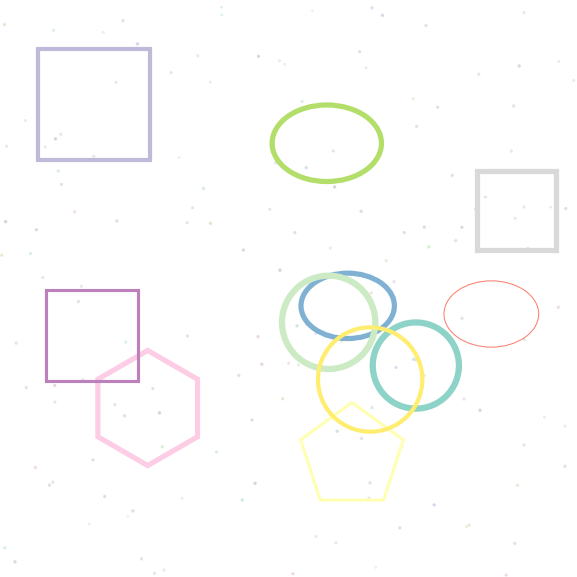[{"shape": "circle", "thickness": 3, "radius": 0.37, "center": [0.72, 0.366]}, {"shape": "pentagon", "thickness": 1.5, "radius": 0.47, "center": [0.609, 0.209]}, {"shape": "square", "thickness": 2, "radius": 0.48, "center": [0.163, 0.818]}, {"shape": "oval", "thickness": 0.5, "radius": 0.41, "center": [0.851, 0.455]}, {"shape": "oval", "thickness": 2.5, "radius": 0.4, "center": [0.602, 0.47]}, {"shape": "oval", "thickness": 2.5, "radius": 0.47, "center": [0.566, 0.751]}, {"shape": "hexagon", "thickness": 2.5, "radius": 0.5, "center": [0.256, 0.293]}, {"shape": "square", "thickness": 2.5, "radius": 0.34, "center": [0.894, 0.634]}, {"shape": "square", "thickness": 1.5, "radius": 0.4, "center": [0.159, 0.418]}, {"shape": "circle", "thickness": 3, "radius": 0.4, "center": [0.569, 0.441]}, {"shape": "circle", "thickness": 2, "radius": 0.45, "center": [0.641, 0.342]}]